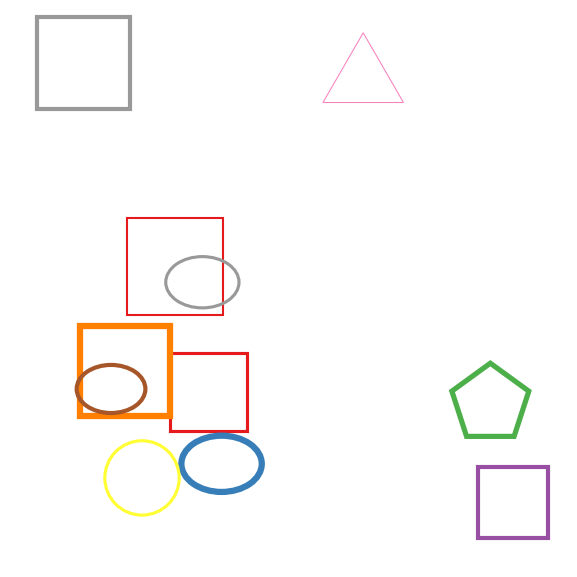[{"shape": "square", "thickness": 1.5, "radius": 0.34, "center": [0.361, 0.32]}, {"shape": "square", "thickness": 1, "radius": 0.42, "center": [0.303, 0.537]}, {"shape": "oval", "thickness": 3, "radius": 0.35, "center": [0.384, 0.196]}, {"shape": "pentagon", "thickness": 2.5, "radius": 0.35, "center": [0.849, 0.3]}, {"shape": "square", "thickness": 2, "radius": 0.3, "center": [0.889, 0.129]}, {"shape": "square", "thickness": 3, "radius": 0.39, "center": [0.217, 0.356]}, {"shape": "circle", "thickness": 1.5, "radius": 0.32, "center": [0.246, 0.172]}, {"shape": "oval", "thickness": 2, "radius": 0.3, "center": [0.192, 0.326]}, {"shape": "triangle", "thickness": 0.5, "radius": 0.4, "center": [0.629, 0.862]}, {"shape": "oval", "thickness": 1.5, "radius": 0.32, "center": [0.35, 0.51]}, {"shape": "square", "thickness": 2, "radius": 0.4, "center": [0.145, 0.89]}]